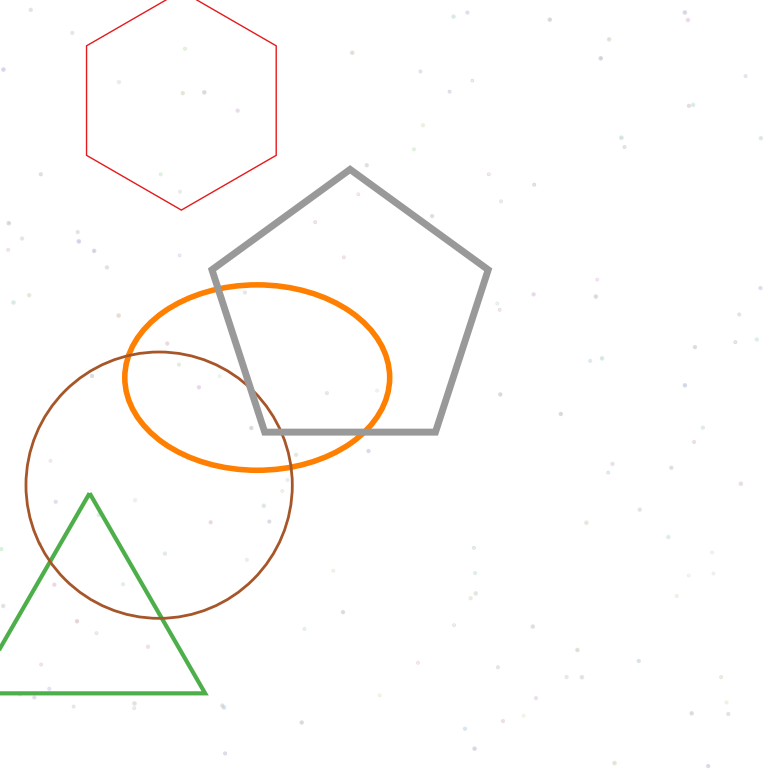[{"shape": "hexagon", "thickness": 0.5, "radius": 0.71, "center": [0.236, 0.869]}, {"shape": "triangle", "thickness": 1.5, "radius": 0.87, "center": [0.116, 0.186]}, {"shape": "oval", "thickness": 2, "radius": 0.86, "center": [0.334, 0.51]}, {"shape": "circle", "thickness": 1, "radius": 0.86, "center": [0.207, 0.37]}, {"shape": "pentagon", "thickness": 2.5, "radius": 0.94, "center": [0.455, 0.591]}]